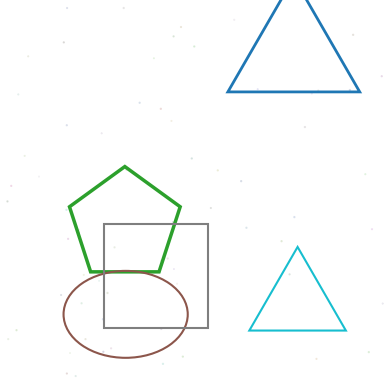[{"shape": "triangle", "thickness": 2, "radius": 0.99, "center": [0.763, 0.86]}, {"shape": "pentagon", "thickness": 2.5, "radius": 0.76, "center": [0.324, 0.416]}, {"shape": "oval", "thickness": 1.5, "radius": 0.81, "center": [0.326, 0.184]}, {"shape": "square", "thickness": 1.5, "radius": 0.67, "center": [0.406, 0.282]}, {"shape": "triangle", "thickness": 1.5, "radius": 0.72, "center": [0.773, 0.214]}]